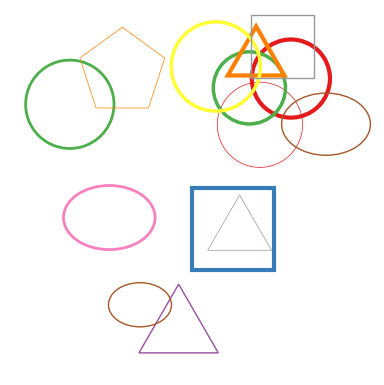[{"shape": "circle", "thickness": 0.5, "radius": 0.55, "center": [0.675, 0.676]}, {"shape": "circle", "thickness": 3, "radius": 0.51, "center": [0.756, 0.796]}, {"shape": "square", "thickness": 3, "radius": 0.54, "center": [0.605, 0.405]}, {"shape": "circle", "thickness": 2, "radius": 0.57, "center": [0.181, 0.729]}, {"shape": "circle", "thickness": 2.5, "radius": 0.47, "center": [0.648, 0.772]}, {"shape": "triangle", "thickness": 1, "radius": 0.59, "center": [0.464, 0.143]}, {"shape": "pentagon", "thickness": 0.5, "radius": 0.58, "center": [0.318, 0.813]}, {"shape": "triangle", "thickness": 3, "radius": 0.42, "center": [0.665, 0.846]}, {"shape": "circle", "thickness": 2.5, "radius": 0.58, "center": [0.561, 0.827]}, {"shape": "oval", "thickness": 1, "radius": 0.58, "center": [0.847, 0.677]}, {"shape": "oval", "thickness": 1, "radius": 0.41, "center": [0.364, 0.208]}, {"shape": "oval", "thickness": 2, "radius": 0.59, "center": [0.284, 0.435]}, {"shape": "square", "thickness": 1, "radius": 0.41, "center": [0.734, 0.88]}, {"shape": "triangle", "thickness": 0.5, "radius": 0.48, "center": [0.622, 0.398]}]